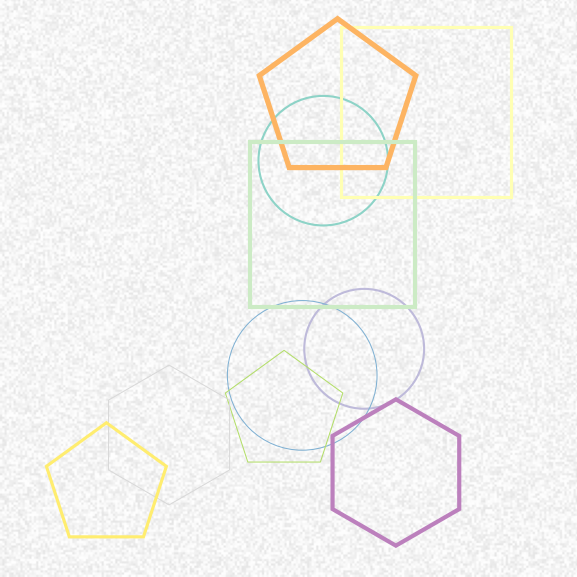[{"shape": "circle", "thickness": 1, "radius": 0.56, "center": [0.56, 0.721]}, {"shape": "square", "thickness": 1.5, "radius": 0.74, "center": [0.738, 0.805]}, {"shape": "circle", "thickness": 1, "radius": 0.52, "center": [0.631, 0.395]}, {"shape": "circle", "thickness": 0.5, "radius": 0.65, "center": [0.523, 0.349]}, {"shape": "pentagon", "thickness": 2.5, "radius": 0.71, "center": [0.584, 0.824]}, {"shape": "pentagon", "thickness": 0.5, "radius": 0.53, "center": [0.492, 0.286]}, {"shape": "hexagon", "thickness": 0.5, "radius": 0.61, "center": [0.293, 0.246]}, {"shape": "hexagon", "thickness": 2, "radius": 0.63, "center": [0.686, 0.181]}, {"shape": "square", "thickness": 2, "radius": 0.71, "center": [0.575, 0.611]}, {"shape": "pentagon", "thickness": 1.5, "radius": 0.55, "center": [0.184, 0.158]}]